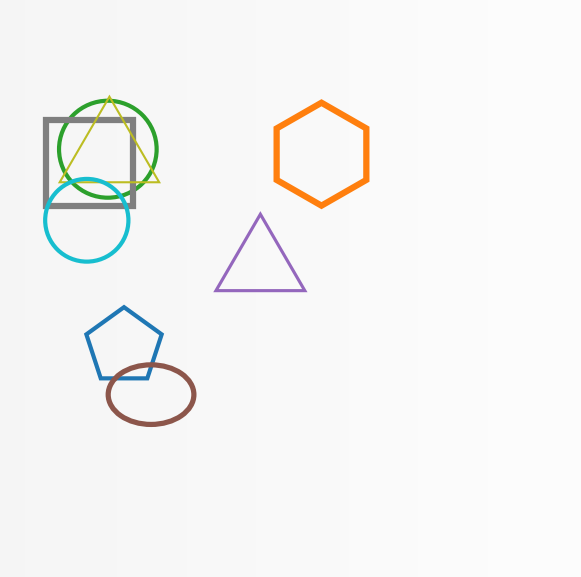[{"shape": "pentagon", "thickness": 2, "radius": 0.34, "center": [0.213, 0.399]}, {"shape": "hexagon", "thickness": 3, "radius": 0.45, "center": [0.553, 0.732]}, {"shape": "circle", "thickness": 2, "radius": 0.42, "center": [0.186, 0.741]}, {"shape": "triangle", "thickness": 1.5, "radius": 0.44, "center": [0.448, 0.54]}, {"shape": "oval", "thickness": 2.5, "radius": 0.37, "center": [0.26, 0.316]}, {"shape": "square", "thickness": 3, "radius": 0.38, "center": [0.154, 0.717]}, {"shape": "triangle", "thickness": 1, "radius": 0.49, "center": [0.188, 0.733]}, {"shape": "circle", "thickness": 2, "radius": 0.36, "center": [0.149, 0.618]}]